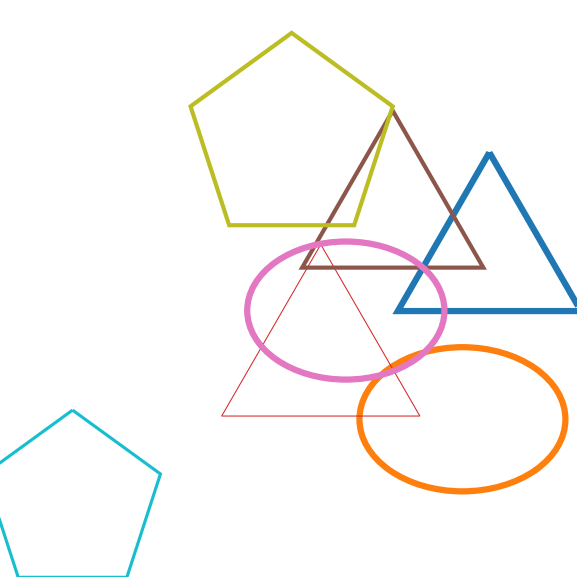[{"shape": "triangle", "thickness": 3, "radius": 0.92, "center": [0.847, 0.552]}, {"shape": "oval", "thickness": 3, "radius": 0.89, "center": [0.801, 0.273]}, {"shape": "triangle", "thickness": 0.5, "radius": 0.99, "center": [0.555, 0.378]}, {"shape": "triangle", "thickness": 2, "radius": 0.91, "center": [0.68, 0.626]}, {"shape": "oval", "thickness": 3, "radius": 0.85, "center": [0.599, 0.461]}, {"shape": "pentagon", "thickness": 2, "radius": 0.92, "center": [0.505, 0.758]}, {"shape": "pentagon", "thickness": 1.5, "radius": 0.8, "center": [0.126, 0.129]}]